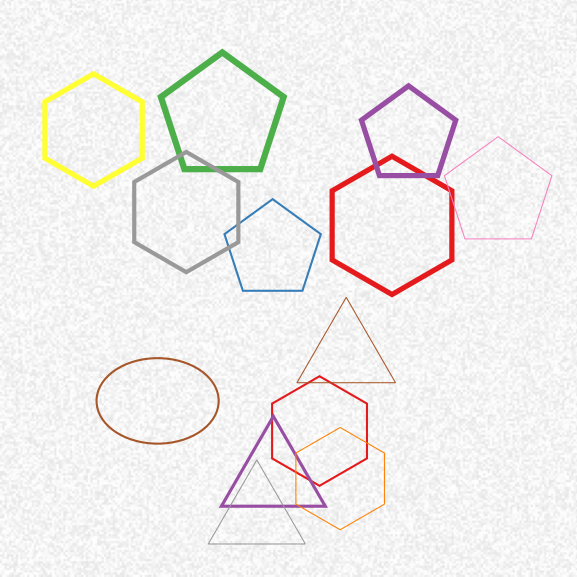[{"shape": "hexagon", "thickness": 1, "radius": 0.47, "center": [0.553, 0.253]}, {"shape": "hexagon", "thickness": 2.5, "radius": 0.6, "center": [0.679, 0.609]}, {"shape": "pentagon", "thickness": 1, "radius": 0.44, "center": [0.472, 0.567]}, {"shape": "pentagon", "thickness": 3, "radius": 0.56, "center": [0.385, 0.797]}, {"shape": "pentagon", "thickness": 2.5, "radius": 0.43, "center": [0.708, 0.765]}, {"shape": "triangle", "thickness": 1.5, "radius": 0.52, "center": [0.473, 0.174]}, {"shape": "hexagon", "thickness": 0.5, "radius": 0.44, "center": [0.589, 0.17]}, {"shape": "hexagon", "thickness": 2.5, "radius": 0.49, "center": [0.162, 0.774]}, {"shape": "oval", "thickness": 1, "radius": 0.53, "center": [0.273, 0.305]}, {"shape": "triangle", "thickness": 0.5, "radius": 0.49, "center": [0.6, 0.386]}, {"shape": "pentagon", "thickness": 0.5, "radius": 0.49, "center": [0.863, 0.665]}, {"shape": "hexagon", "thickness": 2, "radius": 0.52, "center": [0.323, 0.632]}, {"shape": "triangle", "thickness": 0.5, "radius": 0.49, "center": [0.445, 0.106]}]